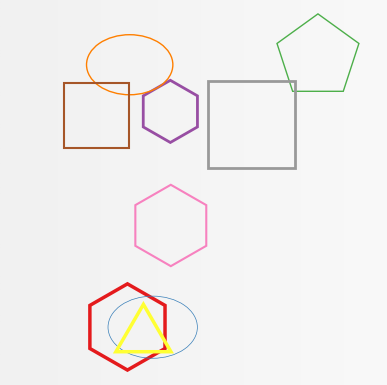[{"shape": "hexagon", "thickness": 2.5, "radius": 0.56, "center": [0.329, 0.151]}, {"shape": "oval", "thickness": 0.5, "radius": 0.58, "center": [0.394, 0.15]}, {"shape": "pentagon", "thickness": 1, "radius": 0.56, "center": [0.821, 0.853]}, {"shape": "hexagon", "thickness": 2, "radius": 0.4, "center": [0.44, 0.711]}, {"shape": "oval", "thickness": 1, "radius": 0.56, "center": [0.335, 0.832]}, {"shape": "triangle", "thickness": 2.5, "radius": 0.41, "center": [0.37, 0.127]}, {"shape": "square", "thickness": 1.5, "radius": 0.42, "center": [0.249, 0.701]}, {"shape": "hexagon", "thickness": 1.5, "radius": 0.53, "center": [0.441, 0.414]}, {"shape": "square", "thickness": 2, "radius": 0.56, "center": [0.649, 0.677]}]